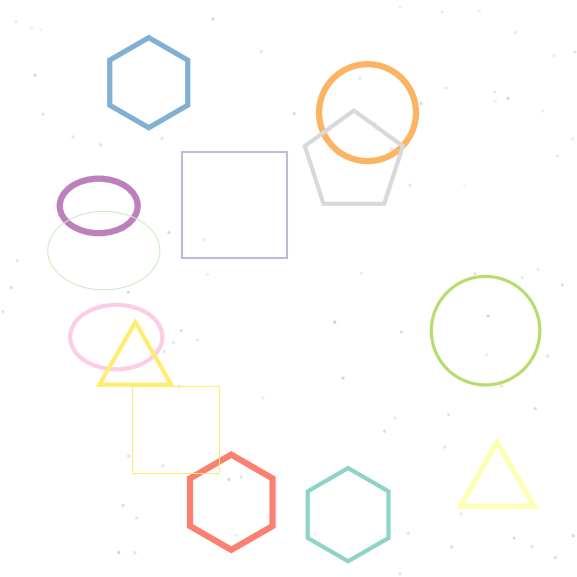[{"shape": "hexagon", "thickness": 2, "radius": 0.4, "center": [0.603, 0.108]}, {"shape": "triangle", "thickness": 2.5, "radius": 0.37, "center": [0.861, 0.159]}, {"shape": "square", "thickness": 1, "radius": 0.46, "center": [0.406, 0.644]}, {"shape": "hexagon", "thickness": 3, "radius": 0.41, "center": [0.401, 0.129]}, {"shape": "hexagon", "thickness": 2.5, "radius": 0.39, "center": [0.258, 0.856]}, {"shape": "circle", "thickness": 3, "radius": 0.42, "center": [0.636, 0.804]}, {"shape": "circle", "thickness": 1.5, "radius": 0.47, "center": [0.841, 0.427]}, {"shape": "oval", "thickness": 2, "radius": 0.4, "center": [0.201, 0.415]}, {"shape": "pentagon", "thickness": 2, "radius": 0.45, "center": [0.613, 0.718]}, {"shape": "oval", "thickness": 3, "radius": 0.34, "center": [0.171, 0.643]}, {"shape": "oval", "thickness": 0.5, "radius": 0.49, "center": [0.18, 0.565]}, {"shape": "triangle", "thickness": 2, "radius": 0.36, "center": [0.234, 0.369]}, {"shape": "square", "thickness": 0.5, "radius": 0.38, "center": [0.303, 0.255]}]